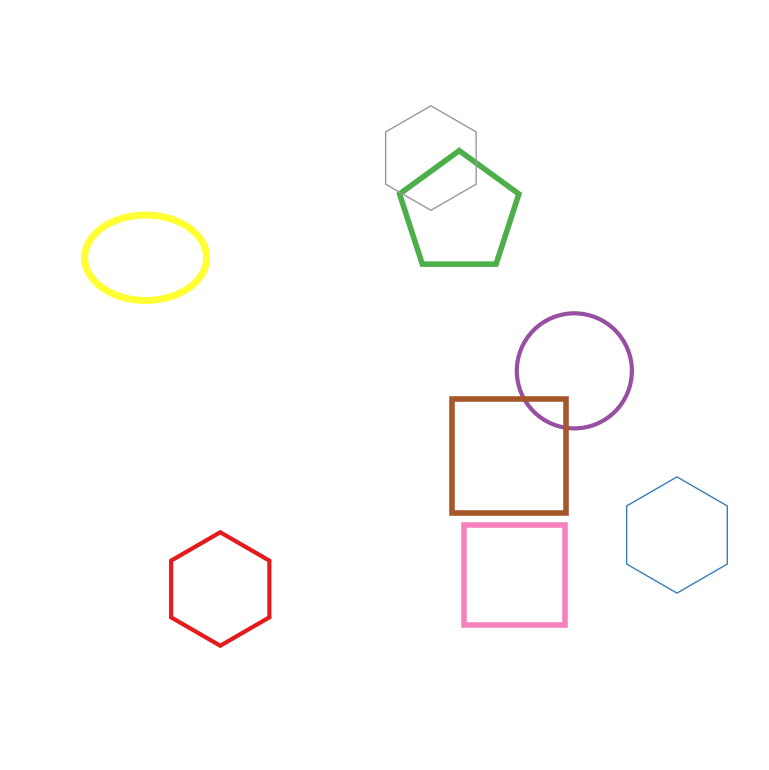[{"shape": "hexagon", "thickness": 1.5, "radius": 0.37, "center": [0.286, 0.235]}, {"shape": "hexagon", "thickness": 0.5, "radius": 0.38, "center": [0.879, 0.305]}, {"shape": "pentagon", "thickness": 2, "radius": 0.41, "center": [0.596, 0.723]}, {"shape": "circle", "thickness": 1.5, "radius": 0.37, "center": [0.746, 0.518]}, {"shape": "oval", "thickness": 2.5, "radius": 0.4, "center": [0.189, 0.665]}, {"shape": "square", "thickness": 2, "radius": 0.37, "center": [0.661, 0.408]}, {"shape": "square", "thickness": 2, "radius": 0.33, "center": [0.668, 0.253]}, {"shape": "hexagon", "thickness": 0.5, "radius": 0.34, "center": [0.56, 0.795]}]